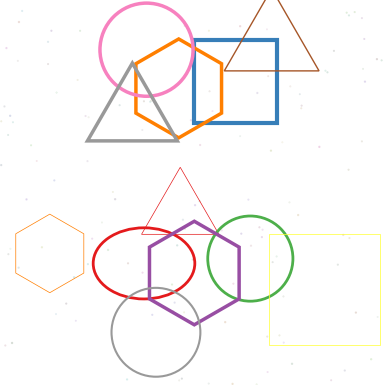[{"shape": "oval", "thickness": 2, "radius": 0.66, "center": [0.374, 0.316]}, {"shape": "triangle", "thickness": 0.5, "radius": 0.58, "center": [0.468, 0.449]}, {"shape": "square", "thickness": 3, "radius": 0.54, "center": [0.612, 0.789]}, {"shape": "circle", "thickness": 2, "radius": 0.55, "center": [0.65, 0.328]}, {"shape": "hexagon", "thickness": 2.5, "radius": 0.67, "center": [0.505, 0.291]}, {"shape": "hexagon", "thickness": 0.5, "radius": 0.51, "center": [0.129, 0.342]}, {"shape": "hexagon", "thickness": 2.5, "radius": 0.64, "center": [0.464, 0.77]}, {"shape": "square", "thickness": 0.5, "radius": 0.72, "center": [0.843, 0.247]}, {"shape": "triangle", "thickness": 1, "radius": 0.71, "center": [0.706, 0.887]}, {"shape": "circle", "thickness": 2.5, "radius": 0.6, "center": [0.381, 0.871]}, {"shape": "triangle", "thickness": 2.5, "radius": 0.67, "center": [0.344, 0.701]}, {"shape": "circle", "thickness": 1.5, "radius": 0.58, "center": [0.405, 0.137]}]